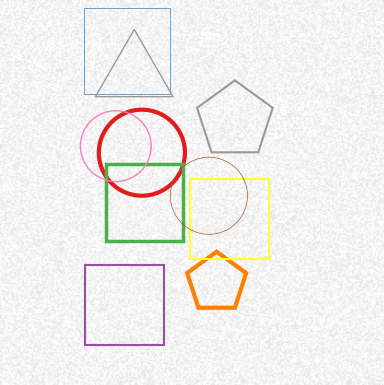[{"shape": "circle", "thickness": 3, "radius": 0.56, "center": [0.369, 0.603]}, {"shape": "square", "thickness": 0.5, "radius": 0.56, "center": [0.33, 0.867]}, {"shape": "square", "thickness": 2.5, "radius": 0.5, "center": [0.375, 0.475]}, {"shape": "square", "thickness": 1.5, "radius": 0.52, "center": [0.324, 0.209]}, {"shape": "pentagon", "thickness": 3, "radius": 0.4, "center": [0.563, 0.266]}, {"shape": "square", "thickness": 1.5, "radius": 0.52, "center": [0.596, 0.432]}, {"shape": "circle", "thickness": 0.5, "radius": 0.5, "center": [0.543, 0.491]}, {"shape": "circle", "thickness": 1, "radius": 0.46, "center": [0.301, 0.621]}, {"shape": "triangle", "thickness": 1, "radius": 0.58, "center": [0.349, 0.807]}, {"shape": "pentagon", "thickness": 1.5, "radius": 0.52, "center": [0.61, 0.688]}]